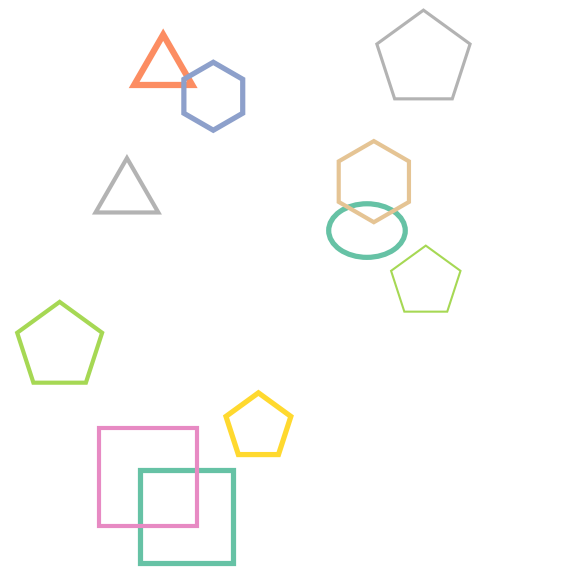[{"shape": "oval", "thickness": 2.5, "radius": 0.33, "center": [0.635, 0.6]}, {"shape": "square", "thickness": 2.5, "radius": 0.4, "center": [0.323, 0.104]}, {"shape": "triangle", "thickness": 3, "radius": 0.29, "center": [0.283, 0.881]}, {"shape": "hexagon", "thickness": 2.5, "radius": 0.29, "center": [0.369, 0.832]}, {"shape": "square", "thickness": 2, "radius": 0.42, "center": [0.256, 0.174]}, {"shape": "pentagon", "thickness": 2, "radius": 0.39, "center": [0.103, 0.399]}, {"shape": "pentagon", "thickness": 1, "radius": 0.32, "center": [0.737, 0.511]}, {"shape": "pentagon", "thickness": 2.5, "radius": 0.3, "center": [0.447, 0.26]}, {"shape": "hexagon", "thickness": 2, "radius": 0.35, "center": [0.647, 0.685]}, {"shape": "triangle", "thickness": 2, "radius": 0.31, "center": [0.22, 0.663]}, {"shape": "pentagon", "thickness": 1.5, "radius": 0.42, "center": [0.733, 0.897]}]